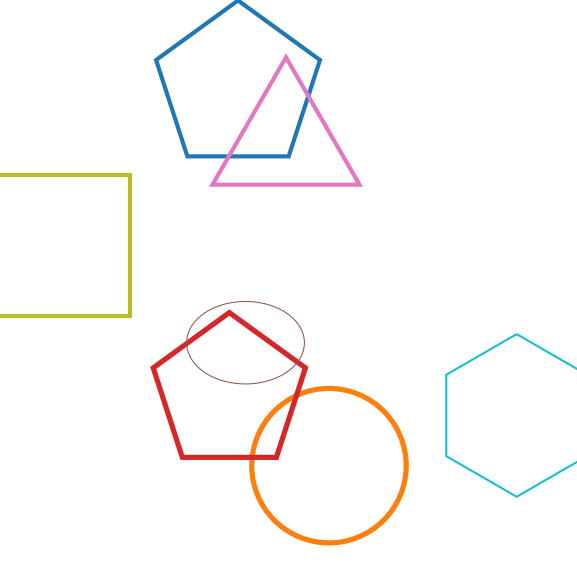[{"shape": "pentagon", "thickness": 2, "radius": 0.75, "center": [0.412, 0.849]}, {"shape": "circle", "thickness": 2.5, "radius": 0.67, "center": [0.57, 0.193]}, {"shape": "pentagon", "thickness": 2.5, "radius": 0.69, "center": [0.397, 0.319]}, {"shape": "oval", "thickness": 0.5, "radius": 0.51, "center": [0.425, 0.406]}, {"shape": "triangle", "thickness": 2, "radius": 0.74, "center": [0.495, 0.753]}, {"shape": "square", "thickness": 2, "radius": 0.61, "center": [0.102, 0.574]}, {"shape": "hexagon", "thickness": 1, "radius": 0.7, "center": [0.895, 0.28]}]